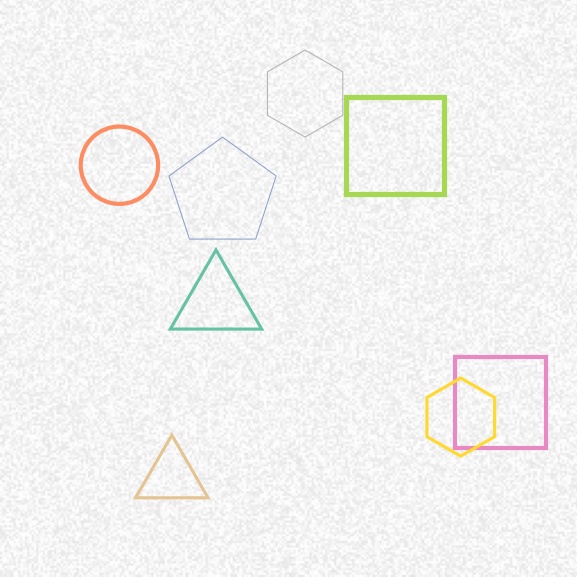[{"shape": "triangle", "thickness": 1.5, "radius": 0.46, "center": [0.374, 0.475]}, {"shape": "circle", "thickness": 2, "radius": 0.33, "center": [0.207, 0.713]}, {"shape": "pentagon", "thickness": 0.5, "radius": 0.49, "center": [0.385, 0.664]}, {"shape": "square", "thickness": 2, "radius": 0.4, "center": [0.866, 0.303]}, {"shape": "square", "thickness": 2.5, "radius": 0.42, "center": [0.684, 0.747]}, {"shape": "hexagon", "thickness": 1.5, "radius": 0.34, "center": [0.798, 0.277]}, {"shape": "triangle", "thickness": 1.5, "radius": 0.36, "center": [0.298, 0.173]}, {"shape": "hexagon", "thickness": 0.5, "radius": 0.38, "center": [0.528, 0.837]}]